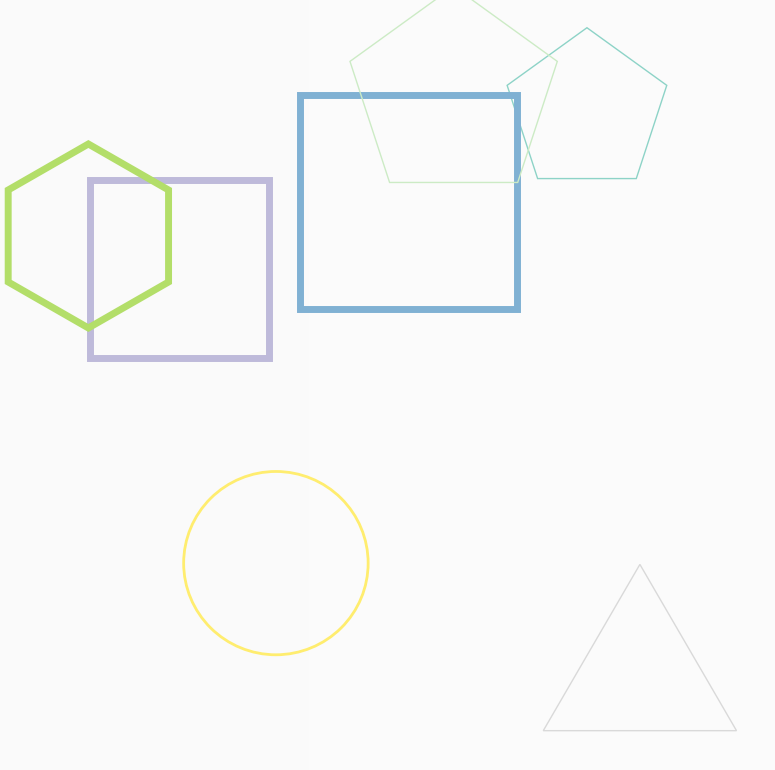[{"shape": "pentagon", "thickness": 0.5, "radius": 0.54, "center": [0.757, 0.856]}, {"shape": "square", "thickness": 2.5, "radius": 0.58, "center": [0.232, 0.651]}, {"shape": "square", "thickness": 2.5, "radius": 0.7, "center": [0.527, 0.738]}, {"shape": "hexagon", "thickness": 2.5, "radius": 0.6, "center": [0.114, 0.694]}, {"shape": "triangle", "thickness": 0.5, "radius": 0.72, "center": [0.826, 0.123]}, {"shape": "pentagon", "thickness": 0.5, "radius": 0.7, "center": [0.585, 0.877]}, {"shape": "circle", "thickness": 1, "radius": 0.6, "center": [0.356, 0.269]}]